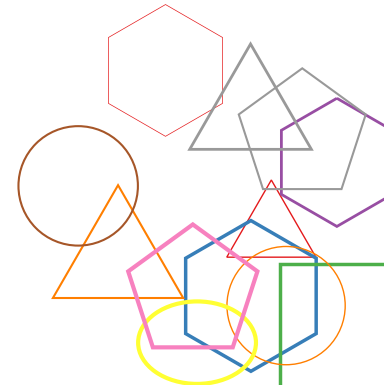[{"shape": "hexagon", "thickness": 0.5, "radius": 0.86, "center": [0.43, 0.817]}, {"shape": "triangle", "thickness": 1, "radius": 0.67, "center": [0.705, 0.399]}, {"shape": "hexagon", "thickness": 2.5, "radius": 0.98, "center": [0.652, 0.231]}, {"shape": "square", "thickness": 2.5, "radius": 0.8, "center": [0.886, 0.154]}, {"shape": "hexagon", "thickness": 2, "radius": 0.83, "center": [0.875, 0.578]}, {"shape": "triangle", "thickness": 1.5, "radius": 0.98, "center": [0.307, 0.324]}, {"shape": "circle", "thickness": 1, "radius": 0.77, "center": [0.743, 0.206]}, {"shape": "oval", "thickness": 3, "radius": 0.77, "center": [0.512, 0.11]}, {"shape": "circle", "thickness": 1.5, "radius": 0.78, "center": [0.203, 0.517]}, {"shape": "pentagon", "thickness": 3, "radius": 0.88, "center": [0.501, 0.241]}, {"shape": "triangle", "thickness": 2, "radius": 0.91, "center": [0.651, 0.703]}, {"shape": "pentagon", "thickness": 1.5, "radius": 0.87, "center": [0.785, 0.649]}]